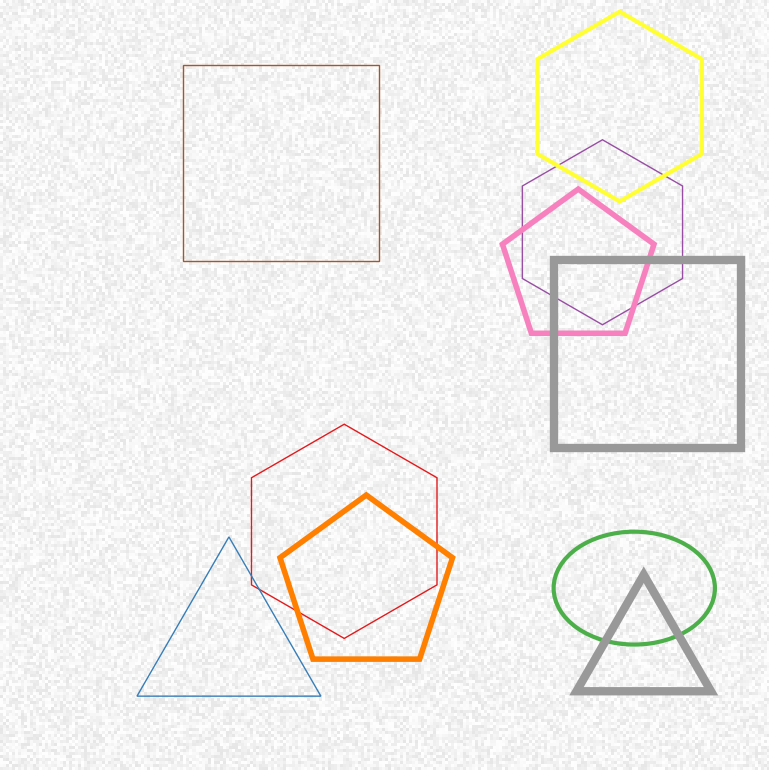[{"shape": "hexagon", "thickness": 0.5, "radius": 0.7, "center": [0.447, 0.31]}, {"shape": "triangle", "thickness": 0.5, "radius": 0.69, "center": [0.297, 0.165]}, {"shape": "oval", "thickness": 1.5, "radius": 0.52, "center": [0.824, 0.236]}, {"shape": "hexagon", "thickness": 0.5, "radius": 0.6, "center": [0.782, 0.698]}, {"shape": "pentagon", "thickness": 2, "radius": 0.59, "center": [0.476, 0.239]}, {"shape": "hexagon", "thickness": 1.5, "radius": 0.62, "center": [0.805, 0.862]}, {"shape": "square", "thickness": 0.5, "radius": 0.64, "center": [0.365, 0.788]}, {"shape": "pentagon", "thickness": 2, "radius": 0.52, "center": [0.751, 0.651]}, {"shape": "triangle", "thickness": 3, "radius": 0.5, "center": [0.836, 0.153]}, {"shape": "square", "thickness": 3, "radius": 0.61, "center": [0.841, 0.54]}]